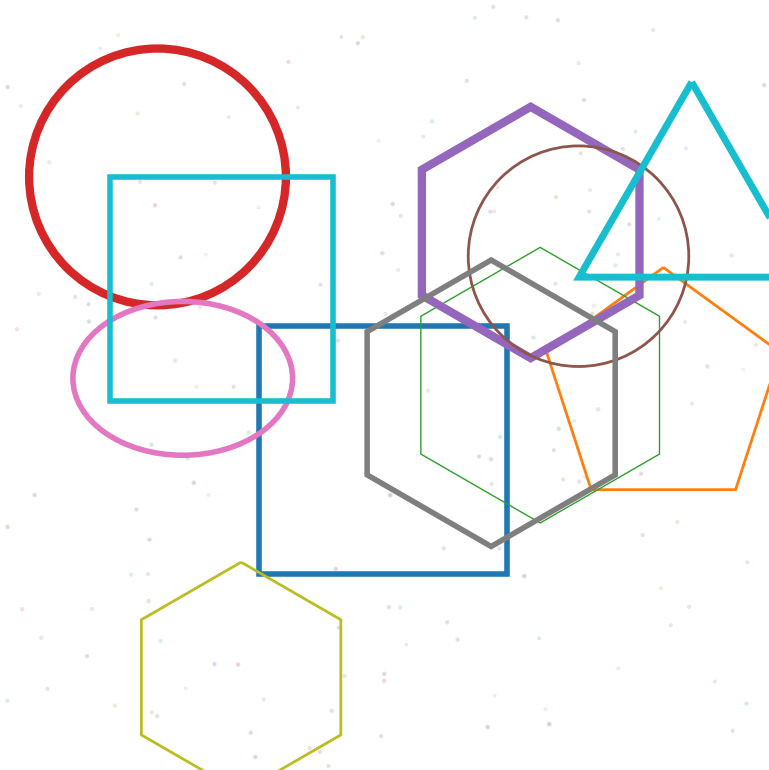[{"shape": "square", "thickness": 2, "radius": 0.81, "center": [0.497, 0.416]}, {"shape": "pentagon", "thickness": 1, "radius": 0.8, "center": [0.862, 0.493]}, {"shape": "hexagon", "thickness": 0.5, "radius": 0.89, "center": [0.702, 0.5]}, {"shape": "circle", "thickness": 3, "radius": 0.83, "center": [0.205, 0.77]}, {"shape": "hexagon", "thickness": 3, "radius": 0.82, "center": [0.689, 0.698]}, {"shape": "circle", "thickness": 1, "radius": 0.72, "center": [0.751, 0.667]}, {"shape": "oval", "thickness": 2, "radius": 0.71, "center": [0.237, 0.509]}, {"shape": "hexagon", "thickness": 2, "radius": 0.93, "center": [0.638, 0.476]}, {"shape": "hexagon", "thickness": 1, "radius": 0.75, "center": [0.313, 0.12]}, {"shape": "square", "thickness": 2, "radius": 0.73, "center": [0.288, 0.624]}, {"shape": "triangle", "thickness": 2.5, "radius": 0.84, "center": [0.898, 0.725]}]